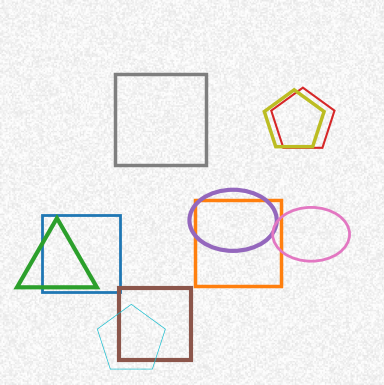[{"shape": "square", "thickness": 2, "radius": 0.51, "center": [0.211, 0.342]}, {"shape": "square", "thickness": 2.5, "radius": 0.56, "center": [0.618, 0.368]}, {"shape": "triangle", "thickness": 3, "radius": 0.6, "center": [0.148, 0.314]}, {"shape": "pentagon", "thickness": 1.5, "radius": 0.43, "center": [0.787, 0.686]}, {"shape": "oval", "thickness": 3, "radius": 0.57, "center": [0.605, 0.428]}, {"shape": "square", "thickness": 3, "radius": 0.47, "center": [0.402, 0.158]}, {"shape": "oval", "thickness": 2, "radius": 0.5, "center": [0.808, 0.391]}, {"shape": "square", "thickness": 2.5, "radius": 0.6, "center": [0.417, 0.69]}, {"shape": "pentagon", "thickness": 2.5, "radius": 0.41, "center": [0.764, 0.685]}, {"shape": "pentagon", "thickness": 0.5, "radius": 0.46, "center": [0.341, 0.117]}]